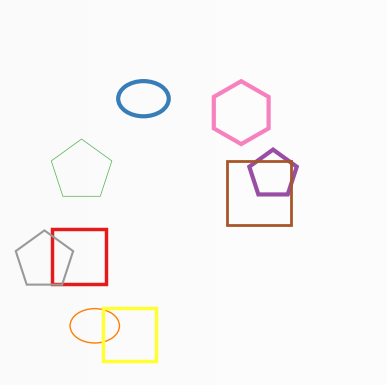[{"shape": "square", "thickness": 2.5, "radius": 0.35, "center": [0.204, 0.334]}, {"shape": "oval", "thickness": 3, "radius": 0.33, "center": [0.37, 0.744]}, {"shape": "pentagon", "thickness": 0.5, "radius": 0.41, "center": [0.21, 0.557]}, {"shape": "pentagon", "thickness": 3, "radius": 0.32, "center": [0.705, 0.547]}, {"shape": "oval", "thickness": 1, "radius": 0.32, "center": [0.245, 0.154]}, {"shape": "square", "thickness": 2.5, "radius": 0.34, "center": [0.333, 0.131]}, {"shape": "square", "thickness": 2, "radius": 0.41, "center": [0.669, 0.499]}, {"shape": "hexagon", "thickness": 3, "radius": 0.41, "center": [0.622, 0.707]}, {"shape": "pentagon", "thickness": 1.5, "radius": 0.39, "center": [0.115, 0.324]}]